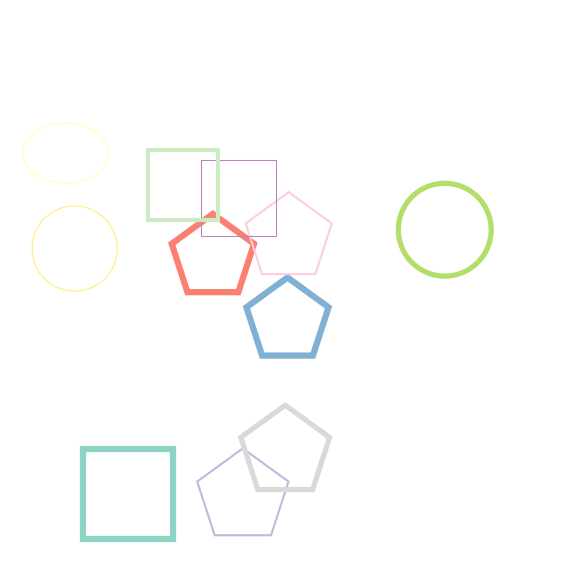[{"shape": "square", "thickness": 3, "radius": 0.39, "center": [0.221, 0.144]}, {"shape": "oval", "thickness": 0.5, "radius": 0.37, "center": [0.114, 0.734]}, {"shape": "pentagon", "thickness": 1, "radius": 0.42, "center": [0.421, 0.14]}, {"shape": "pentagon", "thickness": 3, "radius": 0.37, "center": [0.369, 0.554]}, {"shape": "pentagon", "thickness": 3, "radius": 0.37, "center": [0.498, 0.444]}, {"shape": "circle", "thickness": 2.5, "radius": 0.4, "center": [0.77, 0.601]}, {"shape": "pentagon", "thickness": 1, "radius": 0.39, "center": [0.5, 0.588]}, {"shape": "pentagon", "thickness": 2.5, "radius": 0.4, "center": [0.494, 0.217]}, {"shape": "square", "thickness": 0.5, "radius": 0.33, "center": [0.412, 0.656]}, {"shape": "square", "thickness": 2, "radius": 0.3, "center": [0.316, 0.679]}, {"shape": "circle", "thickness": 0.5, "radius": 0.37, "center": [0.129, 0.569]}]